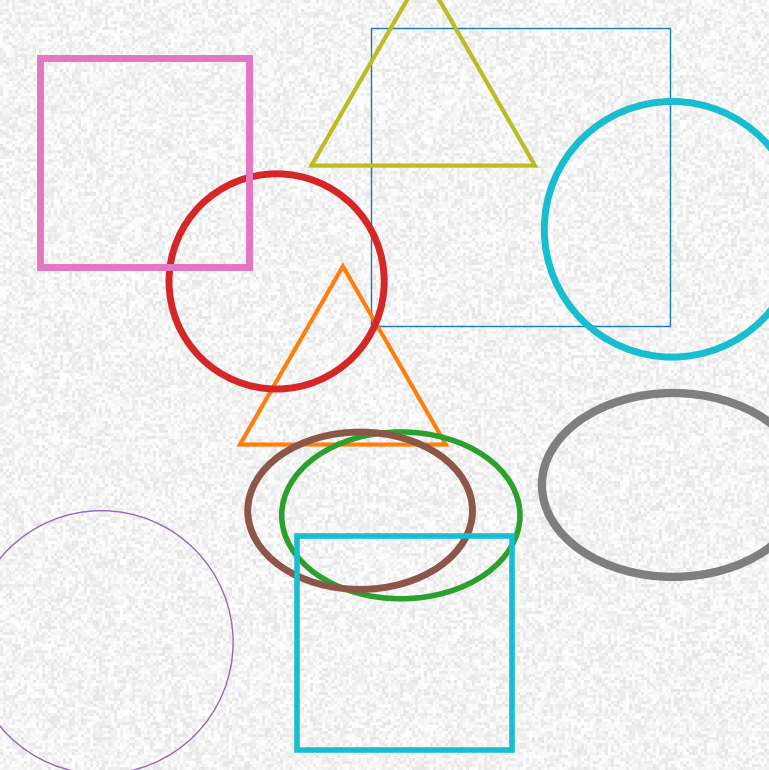[{"shape": "square", "thickness": 0.5, "radius": 0.97, "center": [0.676, 0.77]}, {"shape": "triangle", "thickness": 1.5, "radius": 0.77, "center": [0.445, 0.5]}, {"shape": "oval", "thickness": 2, "radius": 0.77, "center": [0.521, 0.331]}, {"shape": "circle", "thickness": 2.5, "radius": 0.7, "center": [0.359, 0.635]}, {"shape": "circle", "thickness": 0.5, "radius": 0.85, "center": [0.132, 0.166]}, {"shape": "oval", "thickness": 2.5, "radius": 0.73, "center": [0.468, 0.337]}, {"shape": "square", "thickness": 2.5, "radius": 0.68, "center": [0.187, 0.789]}, {"shape": "oval", "thickness": 3, "radius": 0.85, "center": [0.874, 0.37]}, {"shape": "triangle", "thickness": 1.5, "radius": 0.84, "center": [0.55, 0.869]}, {"shape": "circle", "thickness": 2.5, "radius": 0.83, "center": [0.873, 0.702]}, {"shape": "square", "thickness": 2, "radius": 0.7, "center": [0.525, 0.165]}]